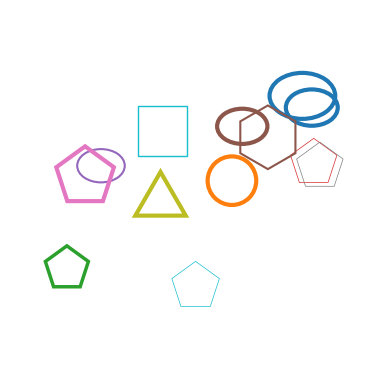[{"shape": "oval", "thickness": 3, "radius": 0.43, "center": [0.785, 0.751]}, {"shape": "oval", "thickness": 3, "radius": 0.34, "center": [0.81, 0.721]}, {"shape": "circle", "thickness": 3, "radius": 0.32, "center": [0.602, 0.531]}, {"shape": "pentagon", "thickness": 2.5, "radius": 0.29, "center": [0.174, 0.303]}, {"shape": "pentagon", "thickness": 0.5, "radius": 0.32, "center": [0.815, 0.577]}, {"shape": "oval", "thickness": 1.5, "radius": 0.31, "center": [0.262, 0.57]}, {"shape": "hexagon", "thickness": 1.5, "radius": 0.41, "center": [0.696, 0.643]}, {"shape": "oval", "thickness": 3, "radius": 0.33, "center": [0.629, 0.672]}, {"shape": "pentagon", "thickness": 3, "radius": 0.39, "center": [0.221, 0.541]}, {"shape": "pentagon", "thickness": 0.5, "radius": 0.32, "center": [0.831, 0.567]}, {"shape": "triangle", "thickness": 3, "radius": 0.38, "center": [0.417, 0.478]}, {"shape": "pentagon", "thickness": 0.5, "radius": 0.32, "center": [0.508, 0.256]}, {"shape": "square", "thickness": 1, "radius": 0.32, "center": [0.422, 0.66]}]